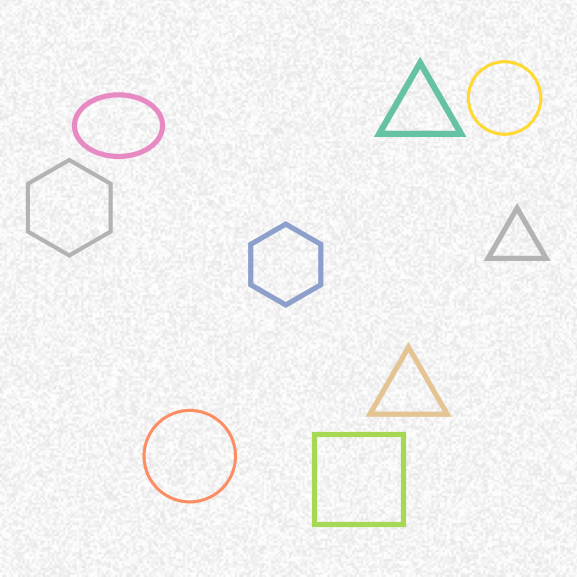[{"shape": "triangle", "thickness": 3, "radius": 0.41, "center": [0.728, 0.808]}, {"shape": "circle", "thickness": 1.5, "radius": 0.4, "center": [0.329, 0.209]}, {"shape": "hexagon", "thickness": 2.5, "radius": 0.35, "center": [0.495, 0.541]}, {"shape": "oval", "thickness": 2.5, "radius": 0.38, "center": [0.205, 0.782]}, {"shape": "square", "thickness": 2.5, "radius": 0.39, "center": [0.621, 0.17]}, {"shape": "circle", "thickness": 1.5, "radius": 0.31, "center": [0.874, 0.829]}, {"shape": "triangle", "thickness": 2.5, "radius": 0.39, "center": [0.707, 0.321]}, {"shape": "triangle", "thickness": 2.5, "radius": 0.29, "center": [0.895, 0.581]}, {"shape": "hexagon", "thickness": 2, "radius": 0.41, "center": [0.12, 0.639]}]